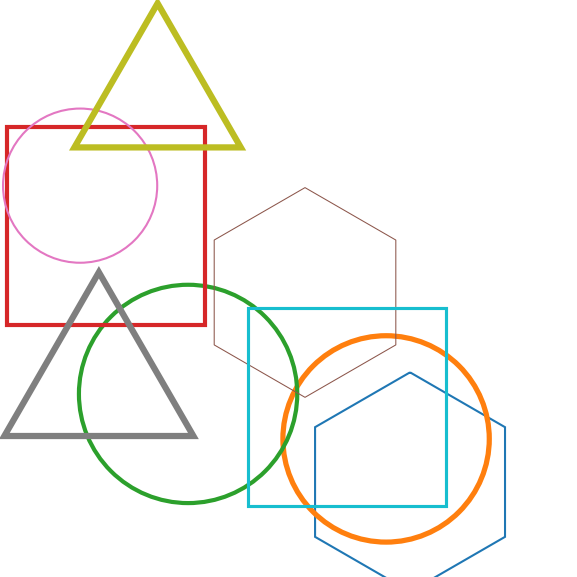[{"shape": "hexagon", "thickness": 1, "radius": 0.95, "center": [0.71, 0.164]}, {"shape": "circle", "thickness": 2.5, "radius": 0.89, "center": [0.669, 0.239]}, {"shape": "circle", "thickness": 2, "radius": 0.95, "center": [0.326, 0.317]}, {"shape": "square", "thickness": 2, "radius": 0.86, "center": [0.183, 0.607]}, {"shape": "hexagon", "thickness": 0.5, "radius": 0.91, "center": [0.528, 0.493]}, {"shape": "circle", "thickness": 1, "radius": 0.67, "center": [0.139, 0.678]}, {"shape": "triangle", "thickness": 3, "radius": 0.94, "center": [0.171, 0.339]}, {"shape": "triangle", "thickness": 3, "radius": 0.83, "center": [0.273, 0.827]}, {"shape": "square", "thickness": 1.5, "radius": 0.86, "center": [0.601, 0.294]}]